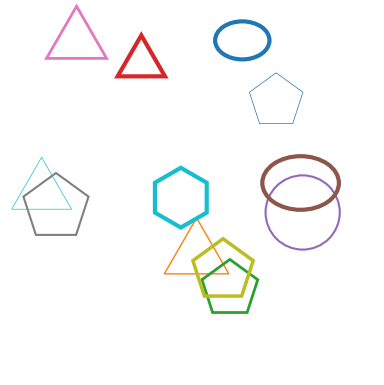[{"shape": "pentagon", "thickness": 0.5, "radius": 0.37, "center": [0.717, 0.738]}, {"shape": "oval", "thickness": 3, "radius": 0.35, "center": [0.629, 0.895]}, {"shape": "triangle", "thickness": 1, "radius": 0.48, "center": [0.511, 0.337]}, {"shape": "pentagon", "thickness": 2, "radius": 0.38, "center": [0.597, 0.25]}, {"shape": "triangle", "thickness": 3, "radius": 0.35, "center": [0.367, 0.837]}, {"shape": "circle", "thickness": 1.5, "radius": 0.48, "center": [0.786, 0.448]}, {"shape": "oval", "thickness": 3, "radius": 0.5, "center": [0.781, 0.525]}, {"shape": "triangle", "thickness": 2, "radius": 0.45, "center": [0.199, 0.893]}, {"shape": "pentagon", "thickness": 1.5, "radius": 0.44, "center": [0.145, 0.462]}, {"shape": "pentagon", "thickness": 2.5, "radius": 0.41, "center": [0.579, 0.298]}, {"shape": "hexagon", "thickness": 3, "radius": 0.39, "center": [0.47, 0.487]}, {"shape": "triangle", "thickness": 0.5, "radius": 0.45, "center": [0.108, 0.502]}]